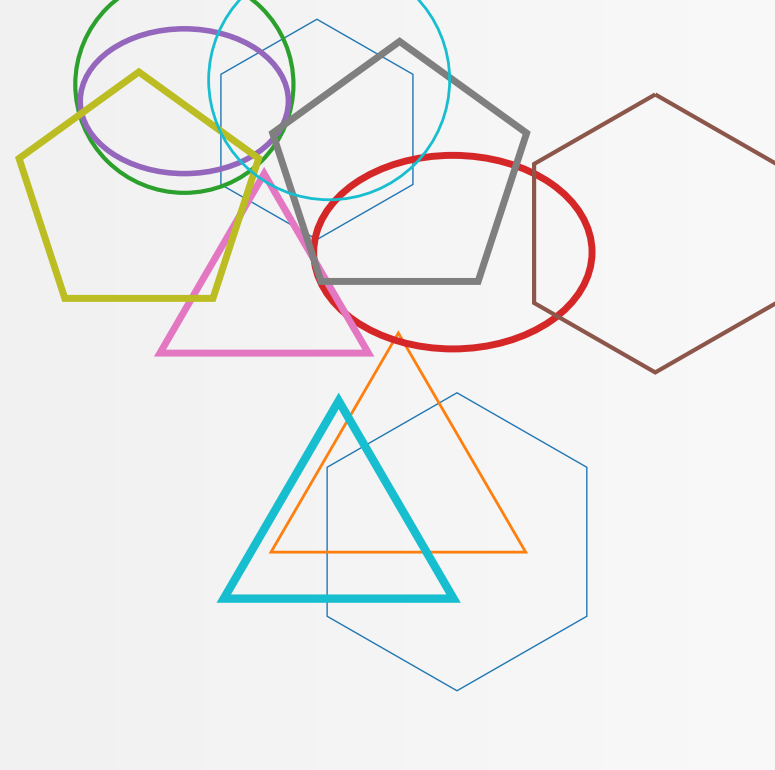[{"shape": "hexagon", "thickness": 0.5, "radius": 0.97, "center": [0.59, 0.296]}, {"shape": "hexagon", "thickness": 0.5, "radius": 0.72, "center": [0.409, 0.832]}, {"shape": "triangle", "thickness": 1, "radius": 0.95, "center": [0.514, 0.378]}, {"shape": "circle", "thickness": 1.5, "radius": 0.7, "center": [0.238, 0.89]}, {"shape": "oval", "thickness": 2.5, "radius": 0.9, "center": [0.584, 0.673]}, {"shape": "oval", "thickness": 2, "radius": 0.67, "center": [0.238, 0.869]}, {"shape": "hexagon", "thickness": 1.5, "radius": 0.9, "center": [0.846, 0.697]}, {"shape": "triangle", "thickness": 2.5, "radius": 0.78, "center": [0.341, 0.619]}, {"shape": "pentagon", "thickness": 2.5, "radius": 0.86, "center": [0.516, 0.774]}, {"shape": "pentagon", "thickness": 2.5, "radius": 0.81, "center": [0.179, 0.744]}, {"shape": "triangle", "thickness": 3, "radius": 0.86, "center": [0.437, 0.308]}, {"shape": "circle", "thickness": 1, "radius": 0.78, "center": [0.425, 0.896]}]